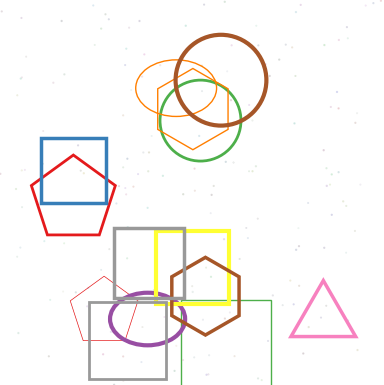[{"shape": "pentagon", "thickness": 0.5, "radius": 0.46, "center": [0.27, 0.19]}, {"shape": "pentagon", "thickness": 2, "radius": 0.57, "center": [0.191, 0.483]}, {"shape": "square", "thickness": 2.5, "radius": 0.42, "center": [0.191, 0.557]}, {"shape": "circle", "thickness": 2, "radius": 0.53, "center": [0.521, 0.687]}, {"shape": "square", "thickness": 1, "radius": 0.59, "center": [0.588, 0.103]}, {"shape": "oval", "thickness": 3, "radius": 0.49, "center": [0.383, 0.171]}, {"shape": "hexagon", "thickness": 1, "radius": 0.53, "center": [0.501, 0.717]}, {"shape": "oval", "thickness": 1, "radius": 0.53, "center": [0.458, 0.771]}, {"shape": "square", "thickness": 3, "radius": 0.48, "center": [0.501, 0.306]}, {"shape": "circle", "thickness": 3, "radius": 0.59, "center": [0.574, 0.792]}, {"shape": "hexagon", "thickness": 2.5, "radius": 0.5, "center": [0.534, 0.231]}, {"shape": "triangle", "thickness": 2.5, "radius": 0.48, "center": [0.84, 0.174]}, {"shape": "square", "thickness": 2.5, "radius": 0.46, "center": [0.386, 0.317]}, {"shape": "square", "thickness": 2, "radius": 0.5, "center": [0.332, 0.115]}]